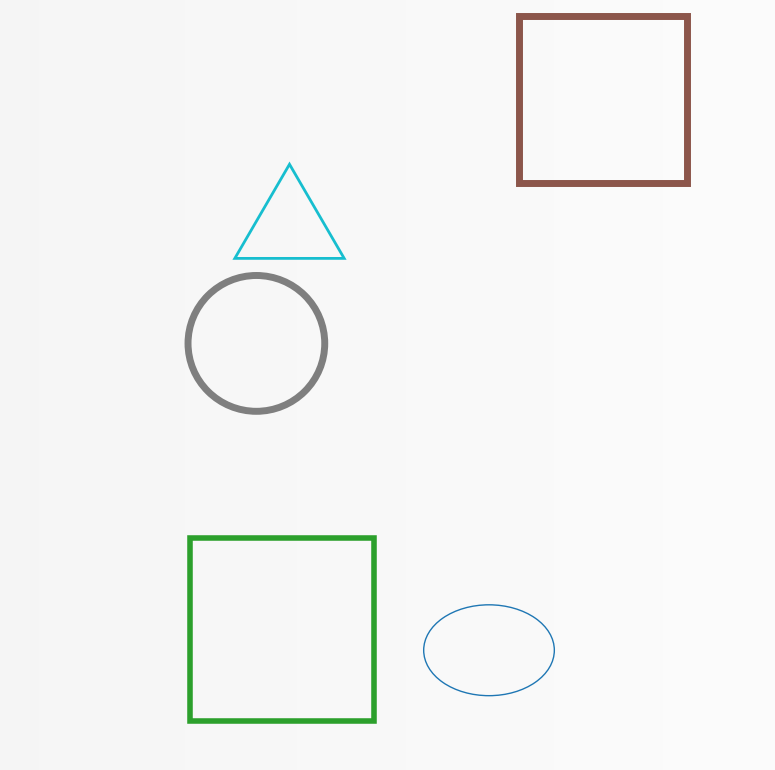[{"shape": "oval", "thickness": 0.5, "radius": 0.42, "center": [0.631, 0.156]}, {"shape": "square", "thickness": 2, "radius": 0.59, "center": [0.363, 0.182]}, {"shape": "square", "thickness": 2.5, "radius": 0.54, "center": [0.778, 0.871]}, {"shape": "circle", "thickness": 2.5, "radius": 0.44, "center": [0.331, 0.554]}, {"shape": "triangle", "thickness": 1, "radius": 0.41, "center": [0.374, 0.705]}]